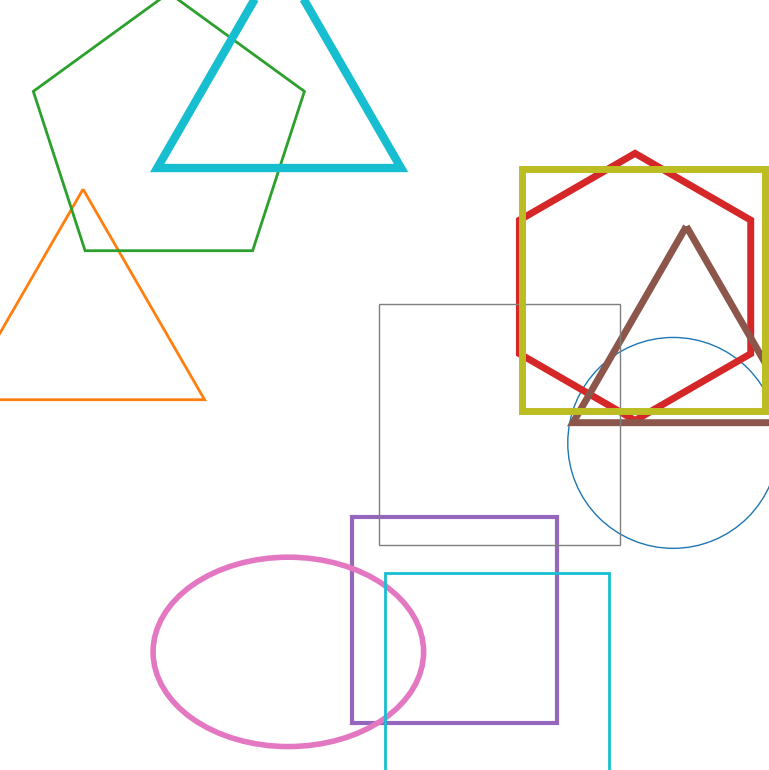[{"shape": "circle", "thickness": 0.5, "radius": 0.68, "center": [0.874, 0.425]}, {"shape": "triangle", "thickness": 1, "radius": 0.91, "center": [0.108, 0.572]}, {"shape": "pentagon", "thickness": 1, "radius": 0.93, "center": [0.219, 0.824]}, {"shape": "hexagon", "thickness": 2.5, "radius": 0.87, "center": [0.825, 0.627]}, {"shape": "square", "thickness": 1.5, "radius": 0.67, "center": [0.59, 0.195]}, {"shape": "triangle", "thickness": 2.5, "radius": 0.85, "center": [0.891, 0.536]}, {"shape": "oval", "thickness": 2, "radius": 0.88, "center": [0.374, 0.153]}, {"shape": "square", "thickness": 0.5, "radius": 0.78, "center": [0.649, 0.449]}, {"shape": "square", "thickness": 2.5, "radius": 0.79, "center": [0.836, 0.624]}, {"shape": "square", "thickness": 1, "radius": 0.73, "center": [0.646, 0.111]}, {"shape": "triangle", "thickness": 3, "radius": 0.91, "center": [0.363, 0.873]}]